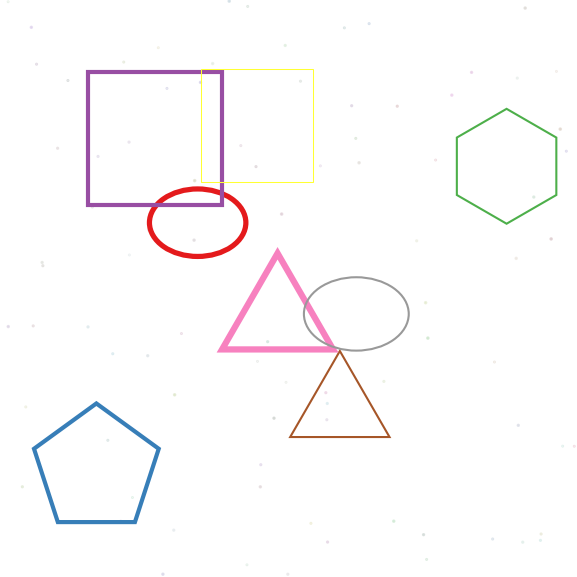[{"shape": "oval", "thickness": 2.5, "radius": 0.42, "center": [0.342, 0.614]}, {"shape": "pentagon", "thickness": 2, "radius": 0.57, "center": [0.167, 0.187]}, {"shape": "hexagon", "thickness": 1, "radius": 0.5, "center": [0.877, 0.711]}, {"shape": "square", "thickness": 2, "radius": 0.58, "center": [0.268, 0.759]}, {"shape": "square", "thickness": 0.5, "radius": 0.49, "center": [0.445, 0.782]}, {"shape": "triangle", "thickness": 1, "radius": 0.5, "center": [0.588, 0.292]}, {"shape": "triangle", "thickness": 3, "radius": 0.56, "center": [0.481, 0.45]}, {"shape": "oval", "thickness": 1, "radius": 0.45, "center": [0.617, 0.456]}]